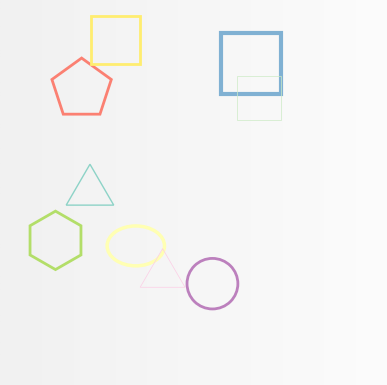[{"shape": "triangle", "thickness": 1, "radius": 0.35, "center": [0.232, 0.503]}, {"shape": "oval", "thickness": 2.5, "radius": 0.37, "center": [0.35, 0.361]}, {"shape": "pentagon", "thickness": 2, "radius": 0.4, "center": [0.211, 0.769]}, {"shape": "square", "thickness": 3, "radius": 0.39, "center": [0.648, 0.835]}, {"shape": "hexagon", "thickness": 2, "radius": 0.38, "center": [0.143, 0.376]}, {"shape": "triangle", "thickness": 0.5, "radius": 0.33, "center": [0.42, 0.287]}, {"shape": "circle", "thickness": 2, "radius": 0.33, "center": [0.548, 0.263]}, {"shape": "square", "thickness": 0.5, "radius": 0.29, "center": [0.669, 0.745]}, {"shape": "square", "thickness": 2, "radius": 0.31, "center": [0.297, 0.896]}]